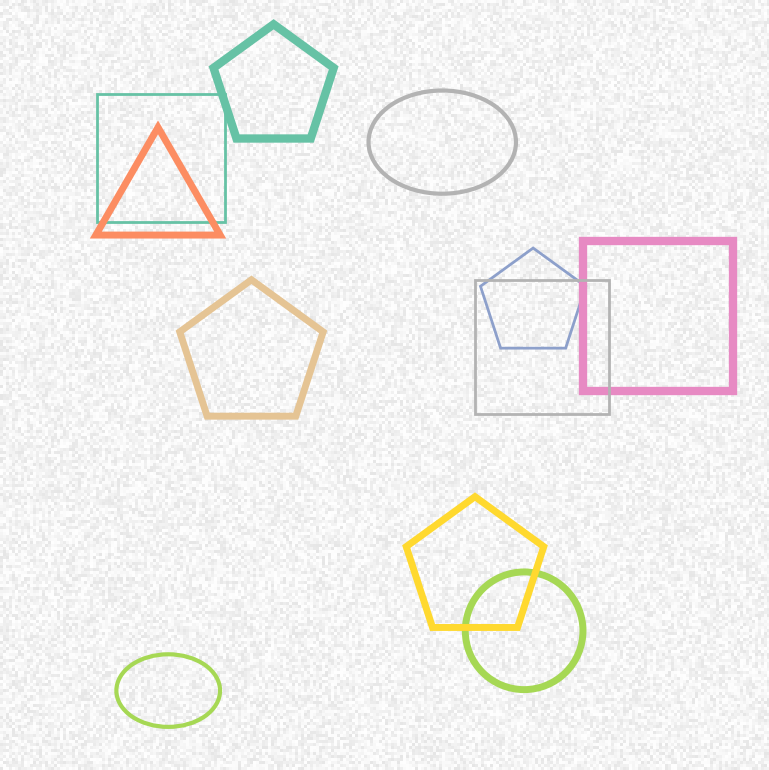[{"shape": "pentagon", "thickness": 3, "radius": 0.41, "center": [0.355, 0.886]}, {"shape": "square", "thickness": 1, "radius": 0.42, "center": [0.209, 0.795]}, {"shape": "triangle", "thickness": 2.5, "radius": 0.47, "center": [0.205, 0.741]}, {"shape": "pentagon", "thickness": 1, "radius": 0.36, "center": [0.692, 0.606]}, {"shape": "square", "thickness": 3, "radius": 0.49, "center": [0.855, 0.59]}, {"shape": "oval", "thickness": 1.5, "radius": 0.34, "center": [0.218, 0.103]}, {"shape": "circle", "thickness": 2.5, "radius": 0.38, "center": [0.681, 0.181]}, {"shape": "pentagon", "thickness": 2.5, "radius": 0.47, "center": [0.617, 0.261]}, {"shape": "pentagon", "thickness": 2.5, "radius": 0.49, "center": [0.327, 0.539]}, {"shape": "oval", "thickness": 1.5, "radius": 0.48, "center": [0.574, 0.815]}, {"shape": "square", "thickness": 1, "radius": 0.44, "center": [0.704, 0.549]}]